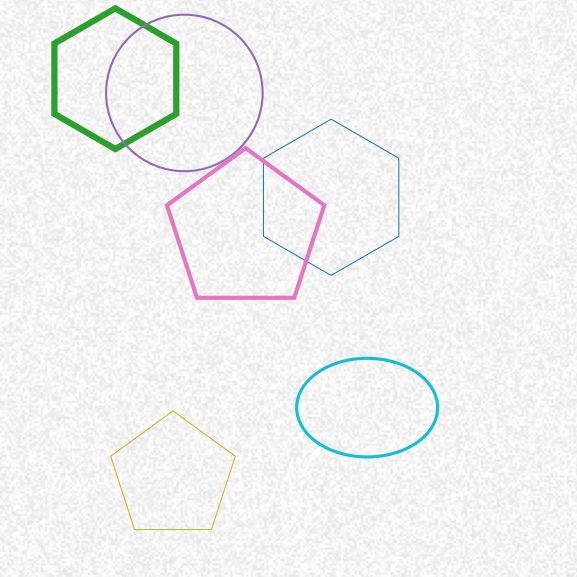[{"shape": "hexagon", "thickness": 0.5, "radius": 0.68, "center": [0.573, 0.658]}, {"shape": "hexagon", "thickness": 3, "radius": 0.61, "center": [0.2, 0.863]}, {"shape": "circle", "thickness": 1, "radius": 0.68, "center": [0.319, 0.838]}, {"shape": "pentagon", "thickness": 2, "radius": 0.72, "center": [0.425, 0.599]}, {"shape": "pentagon", "thickness": 0.5, "radius": 0.57, "center": [0.3, 0.174]}, {"shape": "oval", "thickness": 1.5, "radius": 0.61, "center": [0.636, 0.293]}]